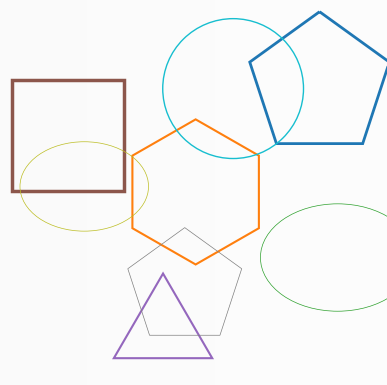[{"shape": "pentagon", "thickness": 2, "radius": 0.95, "center": [0.825, 0.78]}, {"shape": "hexagon", "thickness": 1.5, "radius": 0.94, "center": [0.505, 0.501]}, {"shape": "oval", "thickness": 0.5, "radius": 1.0, "center": [0.871, 0.331]}, {"shape": "triangle", "thickness": 1.5, "radius": 0.73, "center": [0.421, 0.143]}, {"shape": "square", "thickness": 2.5, "radius": 0.72, "center": [0.175, 0.649]}, {"shape": "pentagon", "thickness": 0.5, "radius": 0.77, "center": [0.477, 0.254]}, {"shape": "oval", "thickness": 0.5, "radius": 0.83, "center": [0.217, 0.516]}, {"shape": "circle", "thickness": 1, "radius": 0.91, "center": [0.602, 0.77]}]